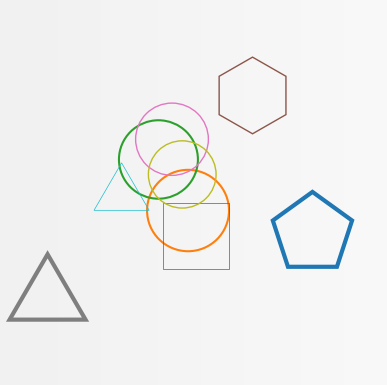[{"shape": "pentagon", "thickness": 3, "radius": 0.54, "center": [0.806, 0.394]}, {"shape": "circle", "thickness": 1.5, "radius": 0.53, "center": [0.485, 0.453]}, {"shape": "circle", "thickness": 1.5, "radius": 0.51, "center": [0.409, 0.586]}, {"shape": "square", "thickness": 0.5, "radius": 0.43, "center": [0.506, 0.387]}, {"shape": "hexagon", "thickness": 1, "radius": 0.5, "center": [0.652, 0.752]}, {"shape": "circle", "thickness": 1, "radius": 0.47, "center": [0.444, 0.638]}, {"shape": "triangle", "thickness": 3, "radius": 0.57, "center": [0.123, 0.226]}, {"shape": "circle", "thickness": 1, "radius": 0.44, "center": [0.47, 0.547]}, {"shape": "triangle", "thickness": 0.5, "radius": 0.41, "center": [0.314, 0.495]}]